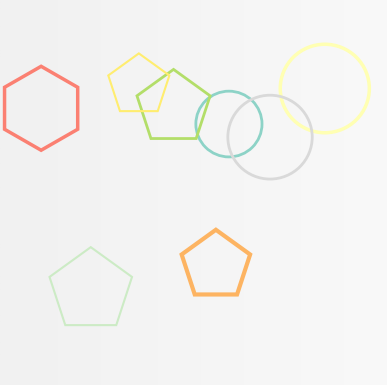[{"shape": "circle", "thickness": 2, "radius": 0.43, "center": [0.591, 0.678]}, {"shape": "circle", "thickness": 2.5, "radius": 0.57, "center": [0.838, 0.77]}, {"shape": "hexagon", "thickness": 2.5, "radius": 0.54, "center": [0.106, 0.719]}, {"shape": "pentagon", "thickness": 3, "radius": 0.46, "center": [0.557, 0.31]}, {"shape": "pentagon", "thickness": 2, "radius": 0.5, "center": [0.448, 0.72]}, {"shape": "circle", "thickness": 2, "radius": 0.54, "center": [0.697, 0.644]}, {"shape": "pentagon", "thickness": 1.5, "radius": 0.56, "center": [0.234, 0.246]}, {"shape": "pentagon", "thickness": 1.5, "radius": 0.41, "center": [0.358, 0.778]}]